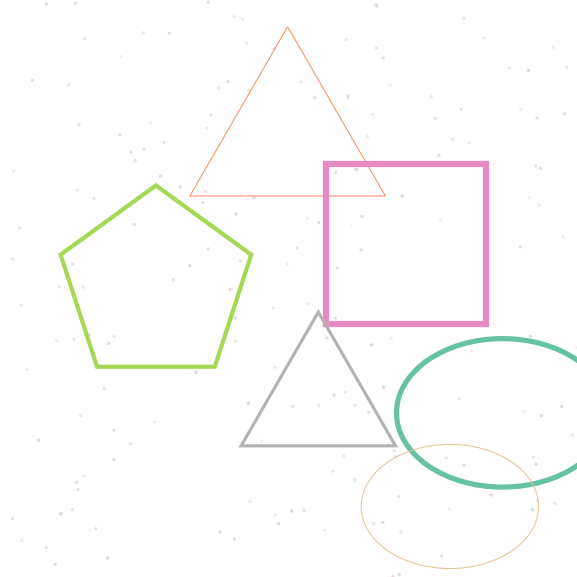[{"shape": "oval", "thickness": 2.5, "radius": 0.92, "center": [0.87, 0.284]}, {"shape": "triangle", "thickness": 0.5, "radius": 0.98, "center": [0.498, 0.758]}, {"shape": "square", "thickness": 3, "radius": 0.69, "center": [0.703, 0.576]}, {"shape": "pentagon", "thickness": 2, "radius": 0.87, "center": [0.27, 0.505]}, {"shape": "oval", "thickness": 0.5, "radius": 0.77, "center": [0.779, 0.122]}, {"shape": "triangle", "thickness": 1.5, "radius": 0.77, "center": [0.551, 0.304]}]